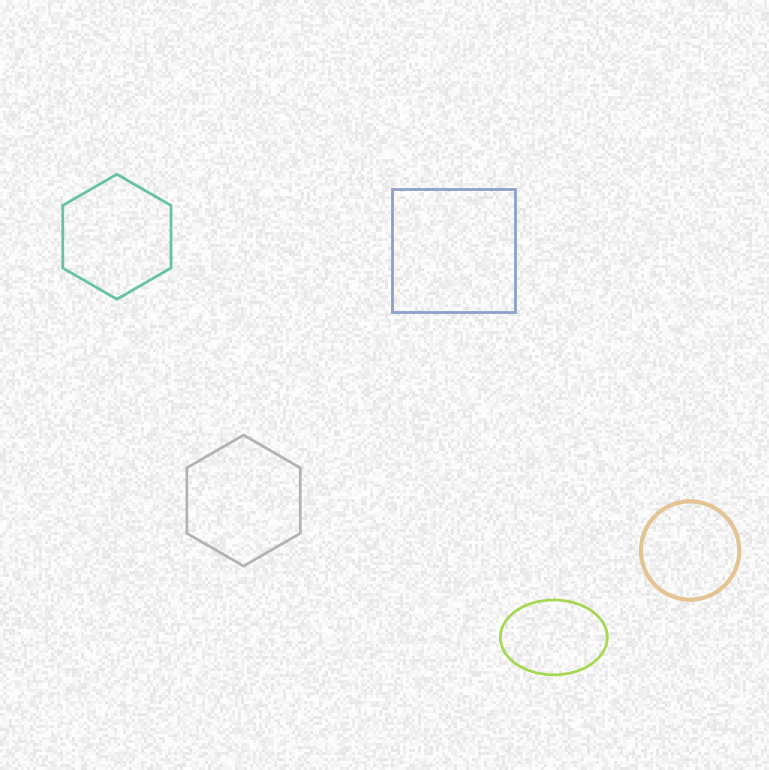[{"shape": "hexagon", "thickness": 1, "radius": 0.41, "center": [0.152, 0.693]}, {"shape": "square", "thickness": 1, "radius": 0.4, "center": [0.59, 0.674]}, {"shape": "oval", "thickness": 1, "radius": 0.35, "center": [0.719, 0.172]}, {"shape": "circle", "thickness": 1.5, "radius": 0.32, "center": [0.896, 0.285]}, {"shape": "hexagon", "thickness": 1, "radius": 0.43, "center": [0.316, 0.35]}]